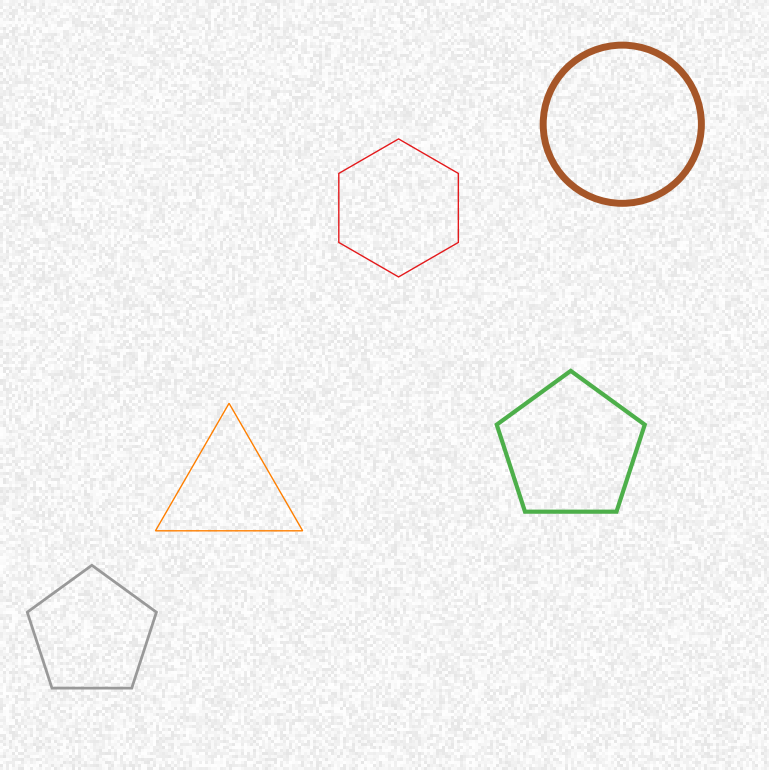[{"shape": "hexagon", "thickness": 0.5, "radius": 0.45, "center": [0.518, 0.73]}, {"shape": "pentagon", "thickness": 1.5, "radius": 0.51, "center": [0.741, 0.417]}, {"shape": "triangle", "thickness": 0.5, "radius": 0.55, "center": [0.297, 0.366]}, {"shape": "circle", "thickness": 2.5, "radius": 0.51, "center": [0.808, 0.839]}, {"shape": "pentagon", "thickness": 1, "radius": 0.44, "center": [0.119, 0.178]}]